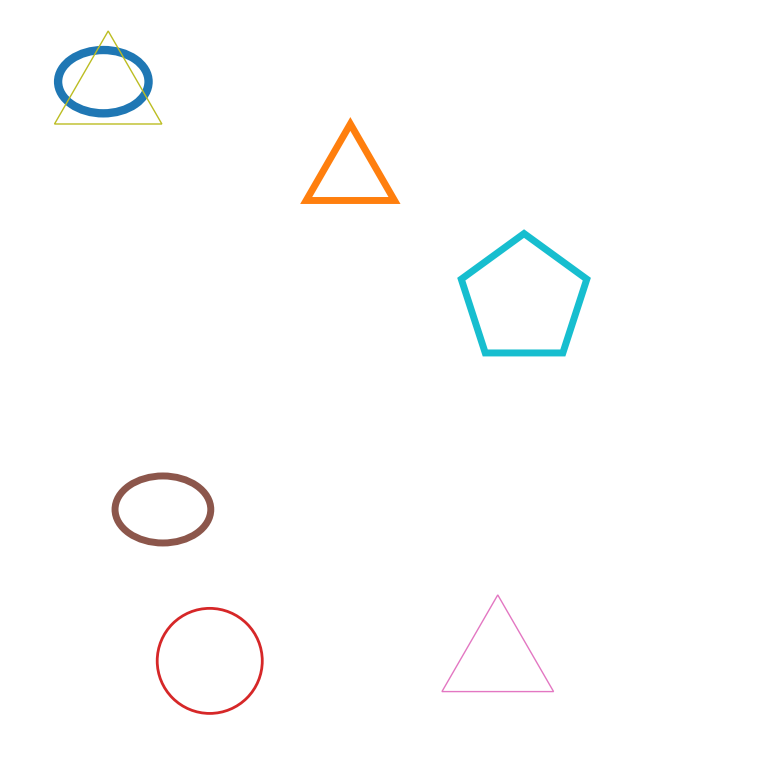[{"shape": "oval", "thickness": 3, "radius": 0.29, "center": [0.134, 0.894]}, {"shape": "triangle", "thickness": 2.5, "radius": 0.33, "center": [0.455, 0.773]}, {"shape": "circle", "thickness": 1, "radius": 0.34, "center": [0.272, 0.142]}, {"shape": "oval", "thickness": 2.5, "radius": 0.31, "center": [0.212, 0.338]}, {"shape": "triangle", "thickness": 0.5, "radius": 0.42, "center": [0.646, 0.144]}, {"shape": "triangle", "thickness": 0.5, "radius": 0.4, "center": [0.141, 0.879]}, {"shape": "pentagon", "thickness": 2.5, "radius": 0.43, "center": [0.681, 0.611]}]